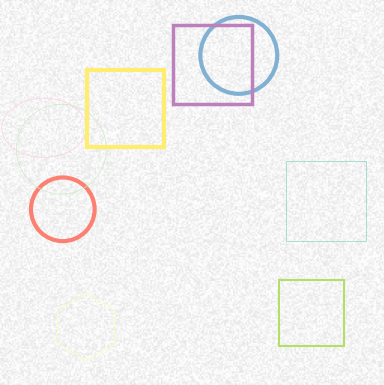[{"shape": "square", "thickness": 0.5, "radius": 0.52, "center": [0.846, 0.477]}, {"shape": "hexagon", "thickness": 0.5, "radius": 0.43, "center": [0.224, 0.151]}, {"shape": "circle", "thickness": 3, "radius": 0.41, "center": [0.163, 0.456]}, {"shape": "circle", "thickness": 3, "radius": 0.5, "center": [0.62, 0.856]}, {"shape": "square", "thickness": 1.5, "radius": 0.43, "center": [0.809, 0.187]}, {"shape": "oval", "thickness": 0.5, "radius": 0.55, "center": [0.115, 0.668]}, {"shape": "square", "thickness": 2.5, "radius": 0.51, "center": [0.552, 0.832]}, {"shape": "circle", "thickness": 0.5, "radius": 0.58, "center": [0.159, 0.612]}, {"shape": "square", "thickness": 3, "radius": 0.5, "center": [0.327, 0.719]}]